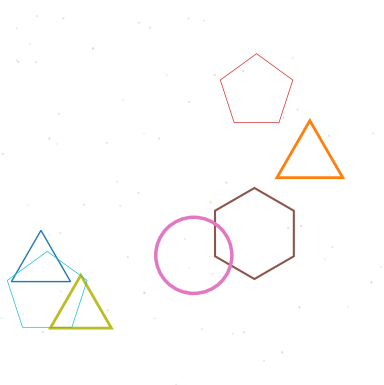[{"shape": "triangle", "thickness": 1, "radius": 0.44, "center": [0.106, 0.313]}, {"shape": "triangle", "thickness": 2, "radius": 0.49, "center": [0.805, 0.588]}, {"shape": "pentagon", "thickness": 0.5, "radius": 0.5, "center": [0.666, 0.762]}, {"shape": "hexagon", "thickness": 1.5, "radius": 0.59, "center": [0.661, 0.394]}, {"shape": "circle", "thickness": 2.5, "radius": 0.49, "center": [0.503, 0.337]}, {"shape": "triangle", "thickness": 2, "radius": 0.46, "center": [0.21, 0.194]}, {"shape": "pentagon", "thickness": 0.5, "radius": 0.55, "center": [0.123, 0.238]}]